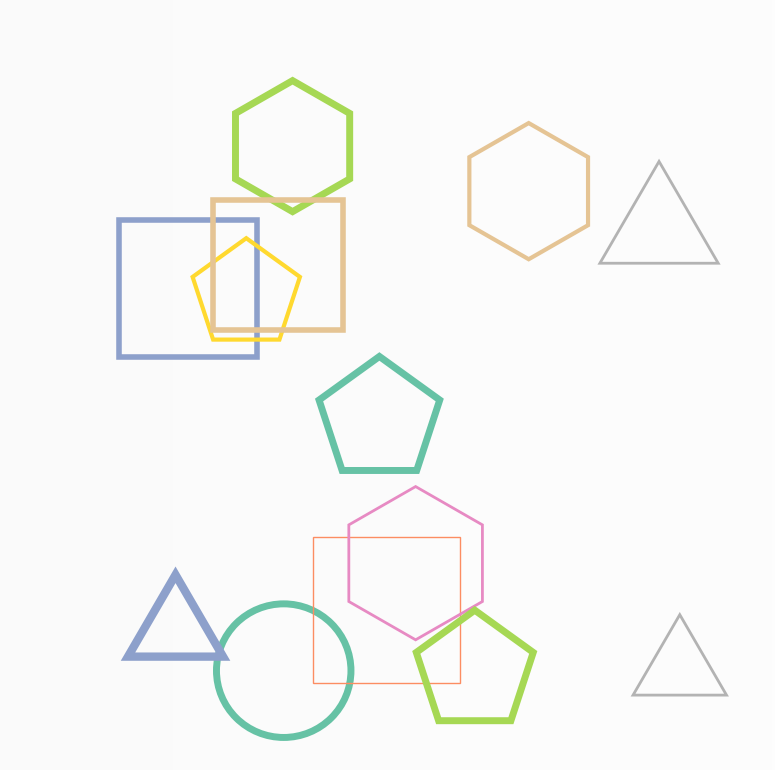[{"shape": "circle", "thickness": 2.5, "radius": 0.43, "center": [0.366, 0.129]}, {"shape": "pentagon", "thickness": 2.5, "radius": 0.41, "center": [0.49, 0.455]}, {"shape": "square", "thickness": 0.5, "radius": 0.48, "center": [0.499, 0.207]}, {"shape": "triangle", "thickness": 3, "radius": 0.35, "center": [0.226, 0.183]}, {"shape": "square", "thickness": 2, "radius": 0.45, "center": [0.242, 0.625]}, {"shape": "hexagon", "thickness": 1, "radius": 0.5, "center": [0.536, 0.269]}, {"shape": "hexagon", "thickness": 2.5, "radius": 0.43, "center": [0.378, 0.81]}, {"shape": "pentagon", "thickness": 2.5, "radius": 0.4, "center": [0.613, 0.128]}, {"shape": "pentagon", "thickness": 1.5, "radius": 0.36, "center": [0.318, 0.618]}, {"shape": "hexagon", "thickness": 1.5, "radius": 0.44, "center": [0.682, 0.752]}, {"shape": "square", "thickness": 2, "radius": 0.42, "center": [0.359, 0.656]}, {"shape": "triangle", "thickness": 1, "radius": 0.35, "center": [0.877, 0.132]}, {"shape": "triangle", "thickness": 1, "radius": 0.44, "center": [0.85, 0.702]}]